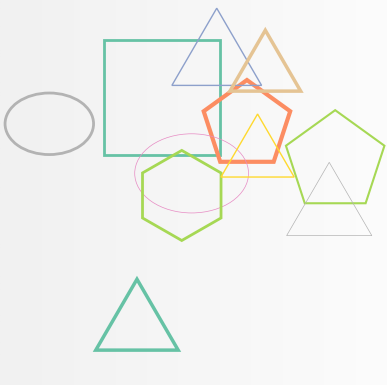[{"shape": "triangle", "thickness": 2.5, "radius": 0.61, "center": [0.353, 0.152]}, {"shape": "square", "thickness": 2, "radius": 0.75, "center": [0.418, 0.746]}, {"shape": "pentagon", "thickness": 3, "radius": 0.59, "center": [0.637, 0.675]}, {"shape": "triangle", "thickness": 1, "radius": 0.67, "center": [0.559, 0.845]}, {"shape": "oval", "thickness": 0.5, "radius": 0.73, "center": [0.495, 0.55]}, {"shape": "hexagon", "thickness": 2, "radius": 0.58, "center": [0.469, 0.492]}, {"shape": "pentagon", "thickness": 1.5, "radius": 0.67, "center": [0.865, 0.58]}, {"shape": "triangle", "thickness": 1, "radius": 0.55, "center": [0.665, 0.595]}, {"shape": "triangle", "thickness": 2.5, "radius": 0.53, "center": [0.685, 0.816]}, {"shape": "triangle", "thickness": 0.5, "radius": 0.63, "center": [0.85, 0.451]}, {"shape": "oval", "thickness": 2, "radius": 0.57, "center": [0.127, 0.678]}]